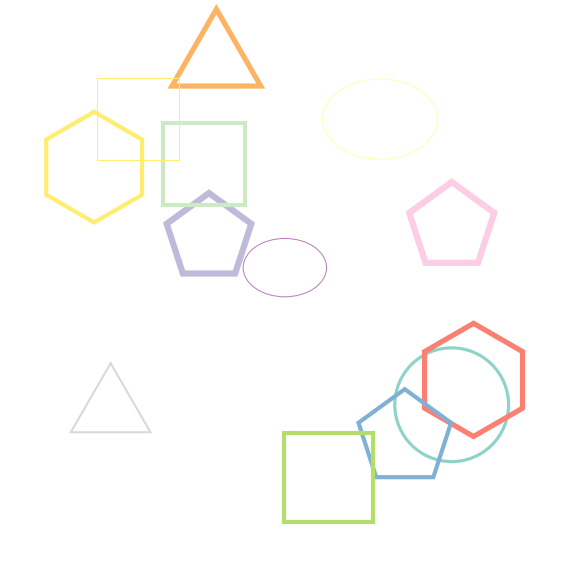[{"shape": "circle", "thickness": 1.5, "radius": 0.49, "center": [0.782, 0.298]}, {"shape": "oval", "thickness": 0.5, "radius": 0.5, "center": [0.658, 0.793]}, {"shape": "pentagon", "thickness": 3, "radius": 0.39, "center": [0.362, 0.588]}, {"shape": "hexagon", "thickness": 2.5, "radius": 0.49, "center": [0.82, 0.341]}, {"shape": "pentagon", "thickness": 2, "radius": 0.42, "center": [0.701, 0.241]}, {"shape": "triangle", "thickness": 2.5, "radius": 0.44, "center": [0.375, 0.894]}, {"shape": "square", "thickness": 2, "radius": 0.38, "center": [0.569, 0.173]}, {"shape": "pentagon", "thickness": 3, "radius": 0.39, "center": [0.782, 0.607]}, {"shape": "triangle", "thickness": 1, "radius": 0.4, "center": [0.192, 0.291]}, {"shape": "oval", "thickness": 0.5, "radius": 0.36, "center": [0.493, 0.536]}, {"shape": "square", "thickness": 2, "radius": 0.36, "center": [0.353, 0.715]}, {"shape": "hexagon", "thickness": 2, "radius": 0.48, "center": [0.163, 0.71]}, {"shape": "square", "thickness": 0.5, "radius": 0.36, "center": [0.239, 0.793]}]